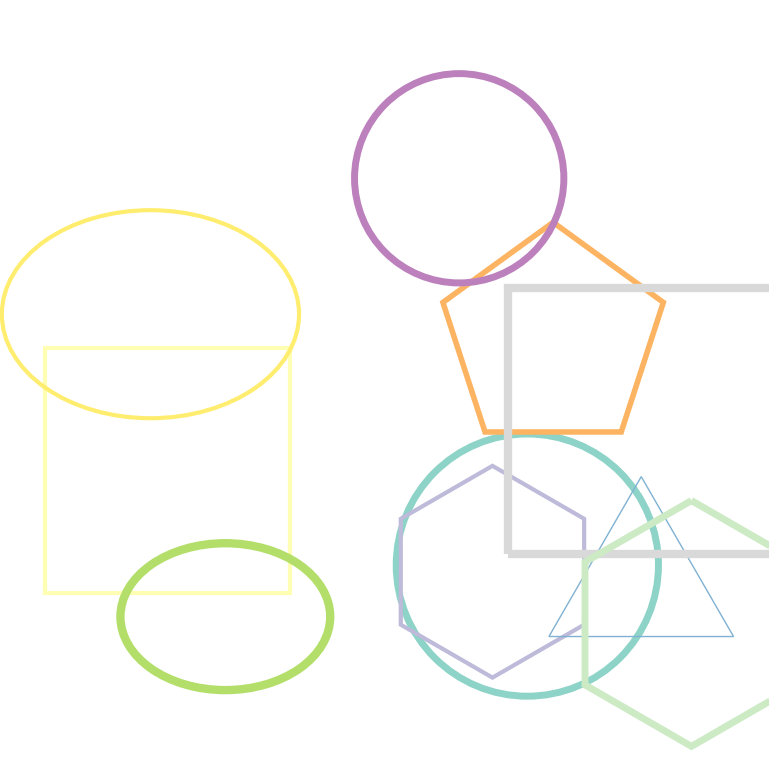[{"shape": "circle", "thickness": 2.5, "radius": 0.85, "center": [0.685, 0.266]}, {"shape": "square", "thickness": 1.5, "radius": 0.8, "center": [0.218, 0.389]}, {"shape": "hexagon", "thickness": 1.5, "radius": 0.69, "center": [0.64, 0.257]}, {"shape": "triangle", "thickness": 0.5, "radius": 0.69, "center": [0.833, 0.243]}, {"shape": "pentagon", "thickness": 2, "radius": 0.75, "center": [0.718, 0.561]}, {"shape": "oval", "thickness": 3, "radius": 0.68, "center": [0.293, 0.199]}, {"shape": "square", "thickness": 3, "radius": 0.86, "center": [0.832, 0.454]}, {"shape": "circle", "thickness": 2.5, "radius": 0.68, "center": [0.596, 0.768]}, {"shape": "hexagon", "thickness": 2.5, "radius": 0.8, "center": [0.898, 0.19]}, {"shape": "oval", "thickness": 1.5, "radius": 0.96, "center": [0.195, 0.592]}]